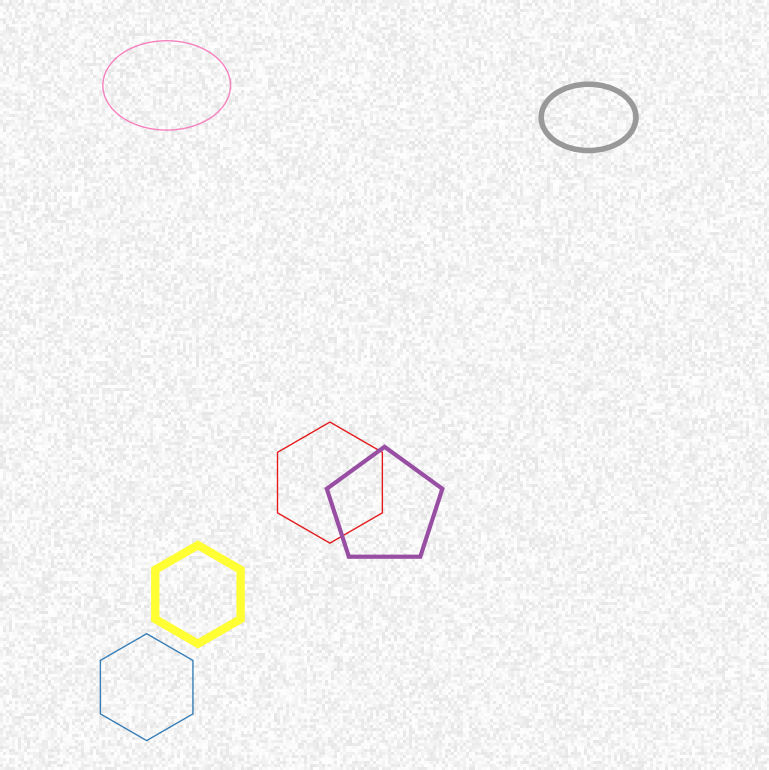[{"shape": "hexagon", "thickness": 0.5, "radius": 0.39, "center": [0.428, 0.373]}, {"shape": "hexagon", "thickness": 0.5, "radius": 0.35, "center": [0.19, 0.108]}, {"shape": "pentagon", "thickness": 1.5, "radius": 0.39, "center": [0.499, 0.341]}, {"shape": "hexagon", "thickness": 3, "radius": 0.32, "center": [0.257, 0.228]}, {"shape": "oval", "thickness": 0.5, "radius": 0.41, "center": [0.216, 0.889]}, {"shape": "oval", "thickness": 2, "radius": 0.31, "center": [0.764, 0.848]}]